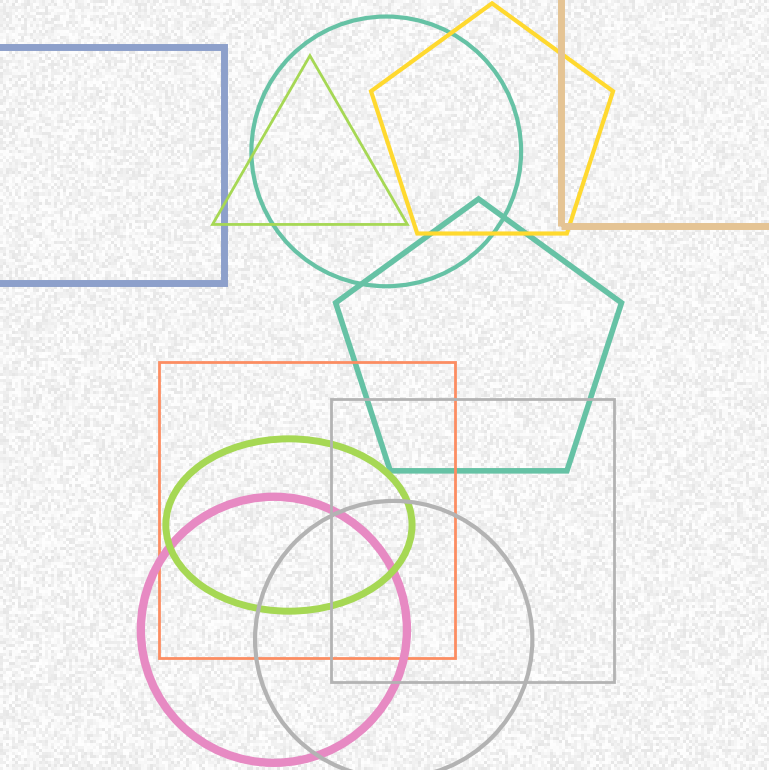[{"shape": "circle", "thickness": 1.5, "radius": 0.88, "center": [0.502, 0.803]}, {"shape": "pentagon", "thickness": 2, "radius": 0.98, "center": [0.622, 0.546]}, {"shape": "square", "thickness": 1, "radius": 0.96, "center": [0.399, 0.337]}, {"shape": "square", "thickness": 2.5, "radius": 0.77, "center": [0.137, 0.785]}, {"shape": "circle", "thickness": 3, "radius": 0.86, "center": [0.356, 0.182]}, {"shape": "oval", "thickness": 2.5, "radius": 0.8, "center": [0.375, 0.318]}, {"shape": "triangle", "thickness": 1, "radius": 0.73, "center": [0.403, 0.782]}, {"shape": "pentagon", "thickness": 1.5, "radius": 0.83, "center": [0.639, 0.83]}, {"shape": "square", "thickness": 2.5, "radius": 0.77, "center": [0.883, 0.861]}, {"shape": "circle", "thickness": 1.5, "radius": 0.9, "center": [0.511, 0.169]}, {"shape": "square", "thickness": 1, "radius": 0.92, "center": [0.613, 0.298]}]